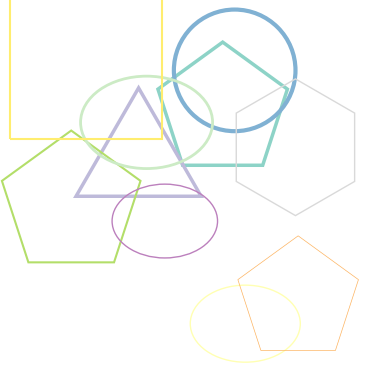[{"shape": "pentagon", "thickness": 2.5, "radius": 0.88, "center": [0.578, 0.714]}, {"shape": "oval", "thickness": 1, "radius": 0.71, "center": [0.637, 0.159]}, {"shape": "triangle", "thickness": 2.5, "radius": 0.94, "center": [0.36, 0.584]}, {"shape": "circle", "thickness": 3, "radius": 0.79, "center": [0.61, 0.817]}, {"shape": "pentagon", "thickness": 0.5, "radius": 0.82, "center": [0.774, 0.223]}, {"shape": "pentagon", "thickness": 1.5, "radius": 0.95, "center": [0.185, 0.472]}, {"shape": "hexagon", "thickness": 1, "radius": 0.89, "center": [0.767, 0.618]}, {"shape": "oval", "thickness": 1, "radius": 0.68, "center": [0.428, 0.426]}, {"shape": "oval", "thickness": 2, "radius": 0.86, "center": [0.381, 0.682]}, {"shape": "square", "thickness": 1.5, "radius": 0.99, "center": [0.224, 0.838]}]